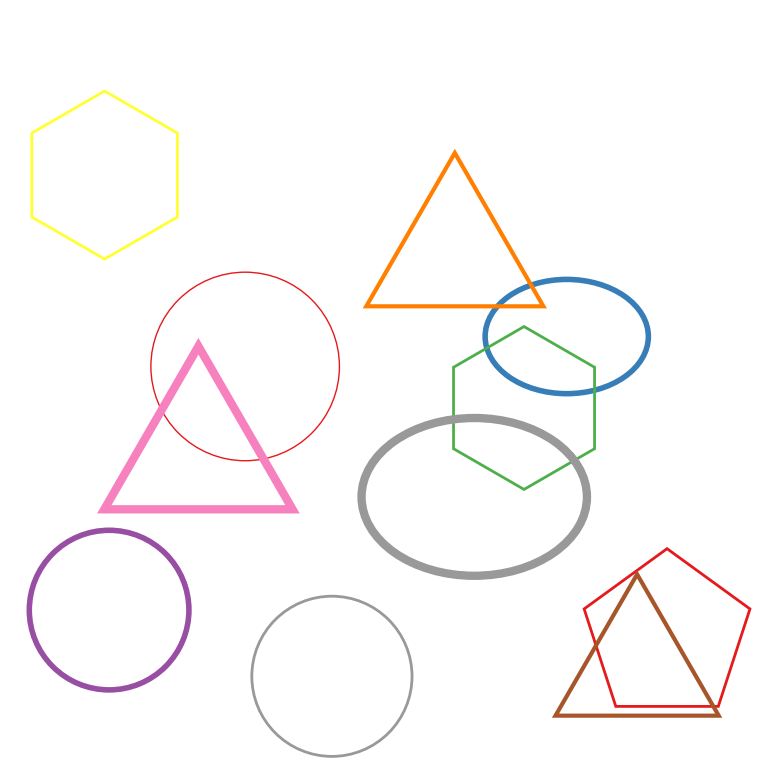[{"shape": "circle", "thickness": 0.5, "radius": 0.61, "center": [0.318, 0.524]}, {"shape": "pentagon", "thickness": 1, "radius": 0.57, "center": [0.866, 0.174]}, {"shape": "oval", "thickness": 2, "radius": 0.53, "center": [0.736, 0.563]}, {"shape": "hexagon", "thickness": 1, "radius": 0.53, "center": [0.681, 0.47]}, {"shape": "circle", "thickness": 2, "radius": 0.52, "center": [0.142, 0.208]}, {"shape": "triangle", "thickness": 1.5, "radius": 0.66, "center": [0.591, 0.669]}, {"shape": "hexagon", "thickness": 1, "radius": 0.55, "center": [0.136, 0.773]}, {"shape": "triangle", "thickness": 1.5, "radius": 0.61, "center": [0.827, 0.132]}, {"shape": "triangle", "thickness": 3, "radius": 0.71, "center": [0.258, 0.409]}, {"shape": "oval", "thickness": 3, "radius": 0.73, "center": [0.616, 0.355]}, {"shape": "circle", "thickness": 1, "radius": 0.52, "center": [0.431, 0.122]}]